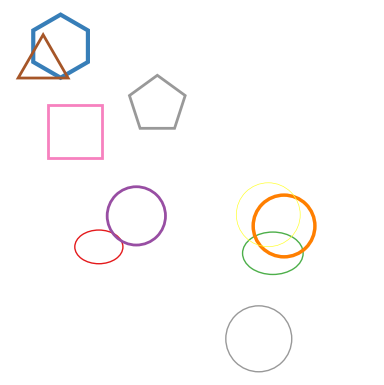[{"shape": "oval", "thickness": 1, "radius": 0.31, "center": [0.257, 0.359]}, {"shape": "hexagon", "thickness": 3, "radius": 0.41, "center": [0.157, 0.88]}, {"shape": "oval", "thickness": 1, "radius": 0.39, "center": [0.709, 0.342]}, {"shape": "circle", "thickness": 2, "radius": 0.38, "center": [0.354, 0.439]}, {"shape": "circle", "thickness": 2.5, "radius": 0.4, "center": [0.738, 0.413]}, {"shape": "circle", "thickness": 0.5, "radius": 0.41, "center": [0.697, 0.442]}, {"shape": "triangle", "thickness": 2, "radius": 0.37, "center": [0.112, 0.835]}, {"shape": "square", "thickness": 2, "radius": 0.35, "center": [0.195, 0.658]}, {"shape": "pentagon", "thickness": 2, "radius": 0.38, "center": [0.409, 0.728]}, {"shape": "circle", "thickness": 1, "radius": 0.43, "center": [0.672, 0.12]}]